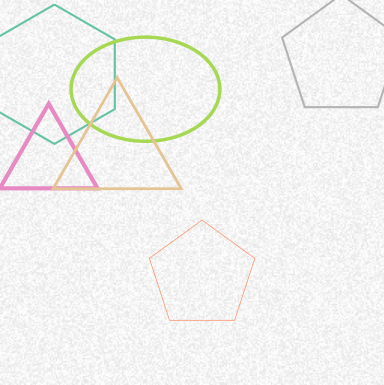[{"shape": "hexagon", "thickness": 1.5, "radius": 0.91, "center": [0.141, 0.807]}, {"shape": "pentagon", "thickness": 0.5, "radius": 0.72, "center": [0.525, 0.284]}, {"shape": "triangle", "thickness": 3, "radius": 0.73, "center": [0.126, 0.584]}, {"shape": "oval", "thickness": 2.5, "radius": 0.97, "center": [0.378, 0.768]}, {"shape": "triangle", "thickness": 2, "radius": 0.96, "center": [0.304, 0.606]}, {"shape": "pentagon", "thickness": 1.5, "radius": 0.81, "center": [0.887, 0.853]}]